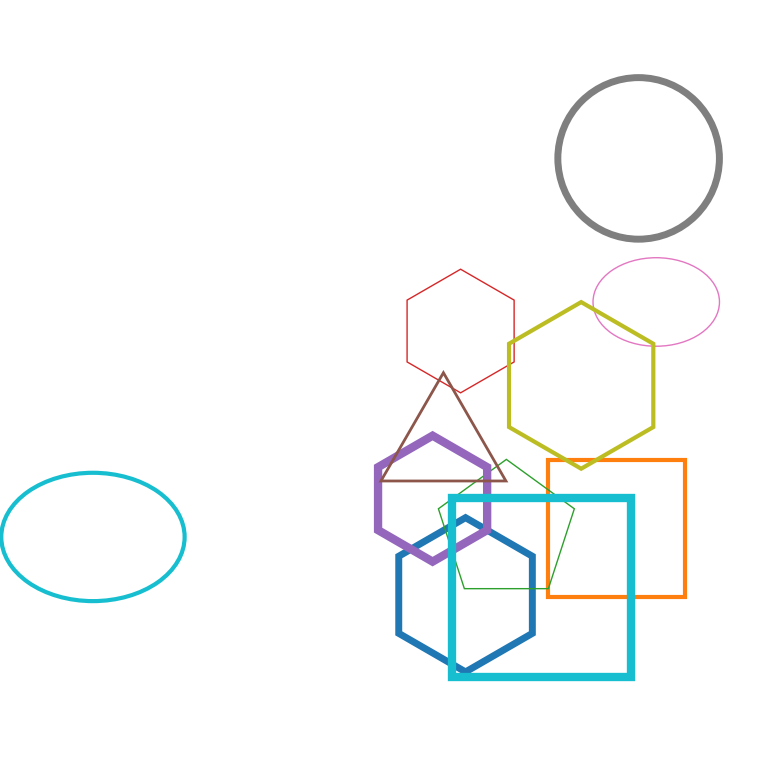[{"shape": "hexagon", "thickness": 2.5, "radius": 0.5, "center": [0.605, 0.228]}, {"shape": "square", "thickness": 1.5, "radius": 0.45, "center": [0.801, 0.313]}, {"shape": "pentagon", "thickness": 0.5, "radius": 0.46, "center": [0.658, 0.311]}, {"shape": "hexagon", "thickness": 0.5, "radius": 0.4, "center": [0.598, 0.57]}, {"shape": "hexagon", "thickness": 3, "radius": 0.41, "center": [0.562, 0.352]}, {"shape": "triangle", "thickness": 1, "radius": 0.47, "center": [0.576, 0.422]}, {"shape": "oval", "thickness": 0.5, "radius": 0.41, "center": [0.852, 0.608]}, {"shape": "circle", "thickness": 2.5, "radius": 0.52, "center": [0.829, 0.794]}, {"shape": "hexagon", "thickness": 1.5, "radius": 0.54, "center": [0.755, 0.499]}, {"shape": "square", "thickness": 3, "radius": 0.58, "center": [0.704, 0.236]}, {"shape": "oval", "thickness": 1.5, "radius": 0.6, "center": [0.121, 0.303]}]